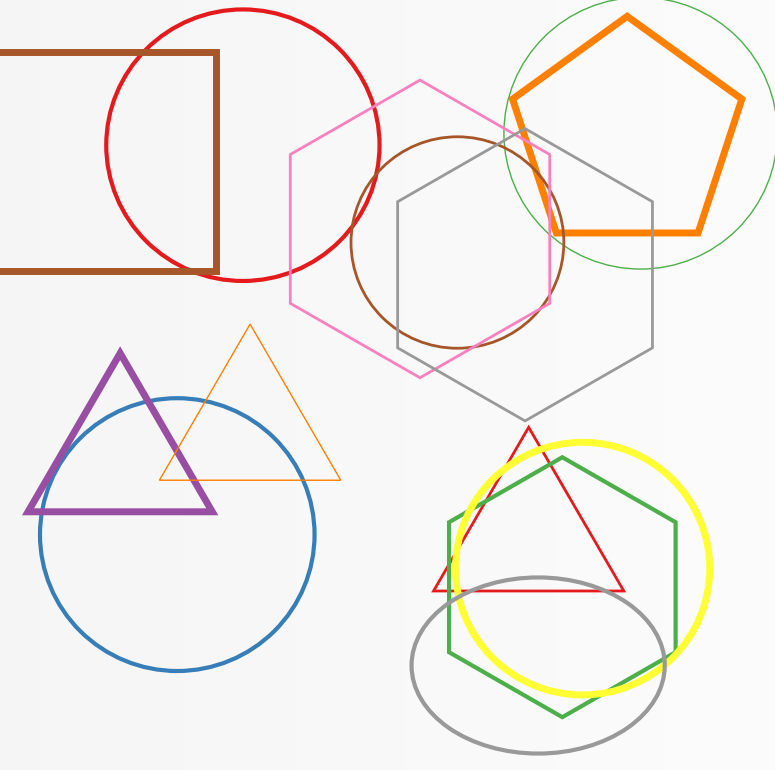[{"shape": "triangle", "thickness": 1, "radius": 0.71, "center": [0.682, 0.303]}, {"shape": "circle", "thickness": 1.5, "radius": 0.88, "center": [0.313, 0.811]}, {"shape": "circle", "thickness": 1.5, "radius": 0.89, "center": [0.229, 0.306]}, {"shape": "hexagon", "thickness": 1.5, "radius": 0.84, "center": [0.726, 0.237]}, {"shape": "circle", "thickness": 0.5, "radius": 0.88, "center": [0.827, 0.827]}, {"shape": "triangle", "thickness": 2.5, "radius": 0.69, "center": [0.155, 0.404]}, {"shape": "triangle", "thickness": 0.5, "radius": 0.68, "center": [0.323, 0.444]}, {"shape": "pentagon", "thickness": 2.5, "radius": 0.78, "center": [0.809, 0.823]}, {"shape": "circle", "thickness": 2.5, "radius": 0.82, "center": [0.752, 0.262]}, {"shape": "square", "thickness": 2.5, "radius": 0.71, "center": [0.137, 0.79]}, {"shape": "circle", "thickness": 1, "radius": 0.69, "center": [0.59, 0.685]}, {"shape": "hexagon", "thickness": 1, "radius": 0.97, "center": [0.542, 0.703]}, {"shape": "hexagon", "thickness": 1, "radius": 0.95, "center": [0.677, 0.643]}, {"shape": "oval", "thickness": 1.5, "radius": 0.82, "center": [0.694, 0.136]}]